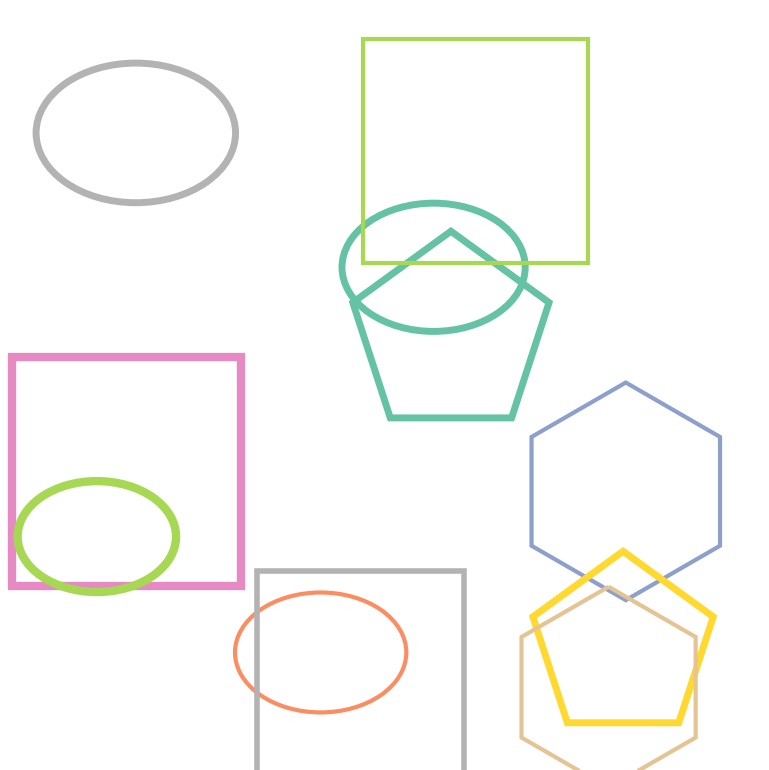[{"shape": "pentagon", "thickness": 2.5, "radius": 0.67, "center": [0.586, 0.566]}, {"shape": "oval", "thickness": 2.5, "radius": 0.59, "center": [0.563, 0.653]}, {"shape": "oval", "thickness": 1.5, "radius": 0.56, "center": [0.416, 0.153]}, {"shape": "hexagon", "thickness": 1.5, "radius": 0.71, "center": [0.813, 0.362]}, {"shape": "square", "thickness": 3, "radius": 0.74, "center": [0.164, 0.388]}, {"shape": "square", "thickness": 1.5, "radius": 0.73, "center": [0.618, 0.804]}, {"shape": "oval", "thickness": 3, "radius": 0.51, "center": [0.126, 0.303]}, {"shape": "pentagon", "thickness": 2.5, "radius": 0.62, "center": [0.809, 0.161]}, {"shape": "hexagon", "thickness": 1.5, "radius": 0.65, "center": [0.79, 0.107]}, {"shape": "oval", "thickness": 2.5, "radius": 0.65, "center": [0.176, 0.827]}, {"shape": "square", "thickness": 2, "radius": 0.67, "center": [0.468, 0.125]}]